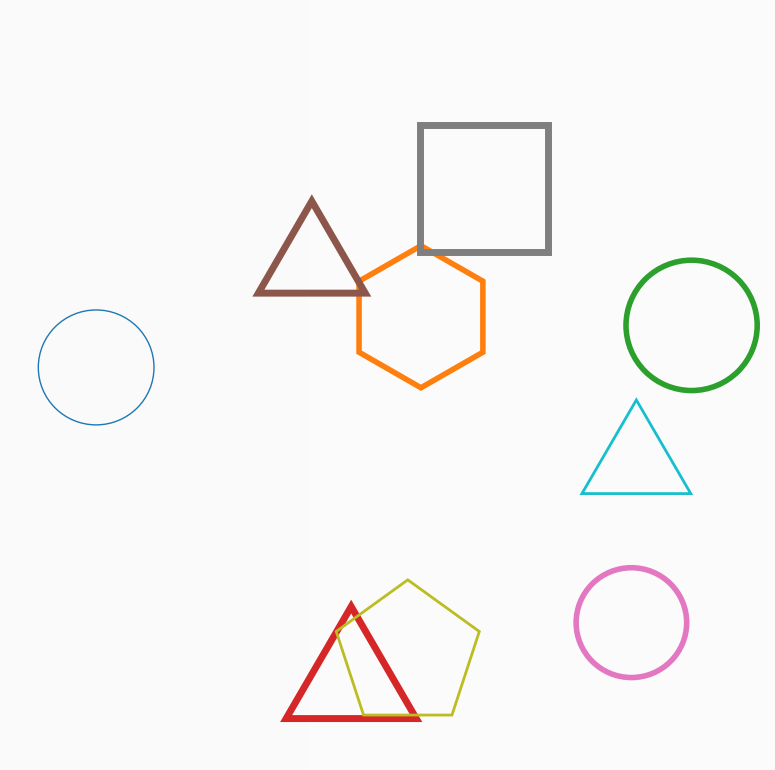[{"shape": "circle", "thickness": 0.5, "radius": 0.37, "center": [0.124, 0.523]}, {"shape": "hexagon", "thickness": 2, "radius": 0.46, "center": [0.543, 0.589]}, {"shape": "circle", "thickness": 2, "radius": 0.42, "center": [0.892, 0.577]}, {"shape": "triangle", "thickness": 2.5, "radius": 0.48, "center": [0.453, 0.115]}, {"shape": "triangle", "thickness": 2.5, "radius": 0.4, "center": [0.402, 0.659]}, {"shape": "circle", "thickness": 2, "radius": 0.36, "center": [0.815, 0.191]}, {"shape": "square", "thickness": 2.5, "radius": 0.41, "center": [0.624, 0.756]}, {"shape": "pentagon", "thickness": 1, "radius": 0.49, "center": [0.526, 0.15]}, {"shape": "triangle", "thickness": 1, "radius": 0.41, "center": [0.821, 0.4]}]